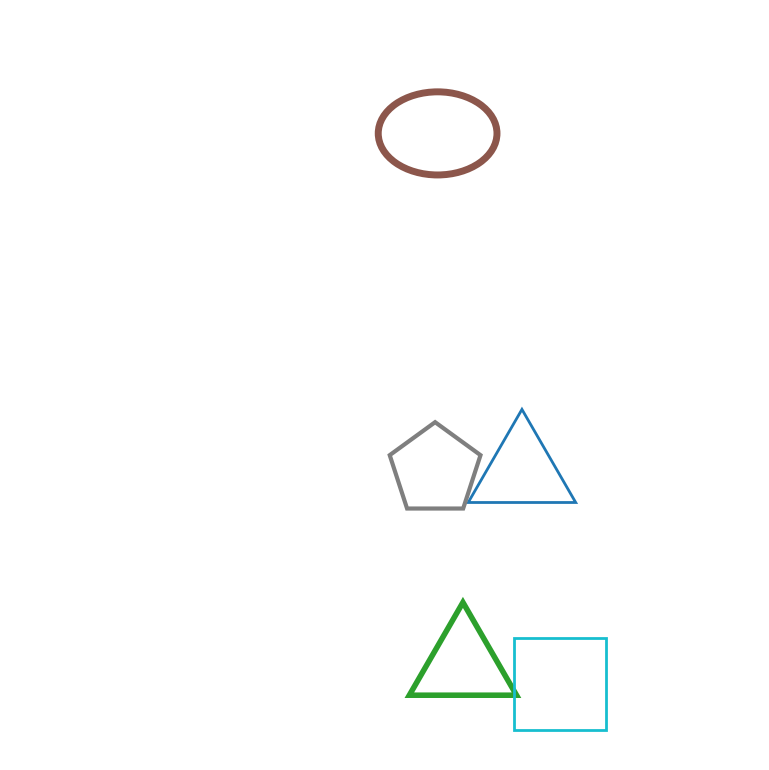[{"shape": "triangle", "thickness": 1, "radius": 0.4, "center": [0.678, 0.388]}, {"shape": "triangle", "thickness": 2, "radius": 0.4, "center": [0.601, 0.137]}, {"shape": "oval", "thickness": 2.5, "radius": 0.39, "center": [0.568, 0.827]}, {"shape": "pentagon", "thickness": 1.5, "radius": 0.31, "center": [0.565, 0.39]}, {"shape": "square", "thickness": 1, "radius": 0.3, "center": [0.728, 0.112]}]